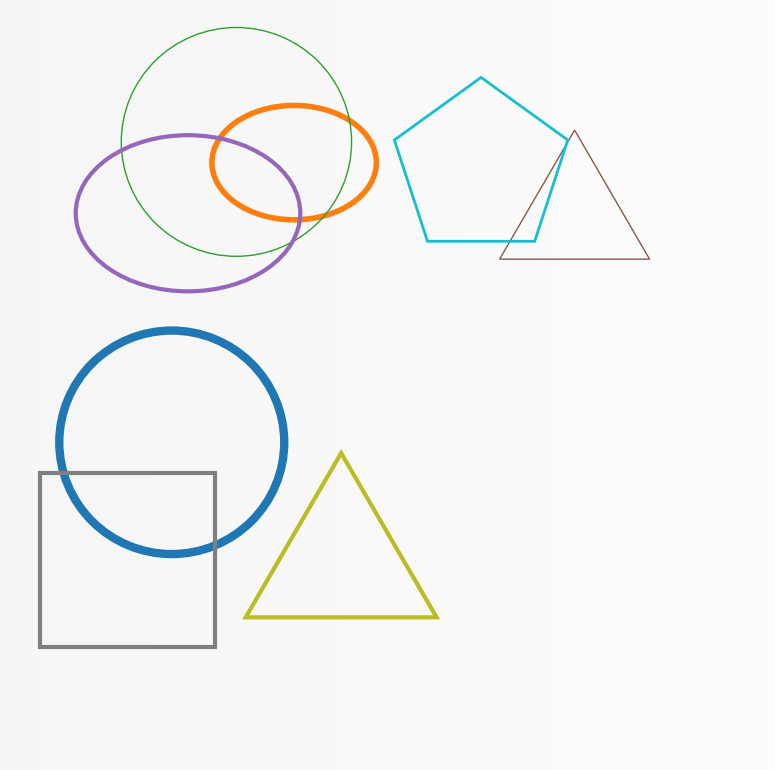[{"shape": "circle", "thickness": 3, "radius": 0.73, "center": [0.222, 0.426]}, {"shape": "oval", "thickness": 2, "radius": 0.53, "center": [0.38, 0.789]}, {"shape": "circle", "thickness": 0.5, "radius": 0.74, "center": [0.305, 0.816]}, {"shape": "oval", "thickness": 1.5, "radius": 0.72, "center": [0.243, 0.723]}, {"shape": "triangle", "thickness": 0.5, "radius": 0.56, "center": [0.741, 0.719]}, {"shape": "square", "thickness": 1.5, "radius": 0.56, "center": [0.164, 0.273]}, {"shape": "triangle", "thickness": 1.5, "radius": 0.71, "center": [0.44, 0.269]}, {"shape": "pentagon", "thickness": 1, "radius": 0.59, "center": [0.621, 0.782]}]